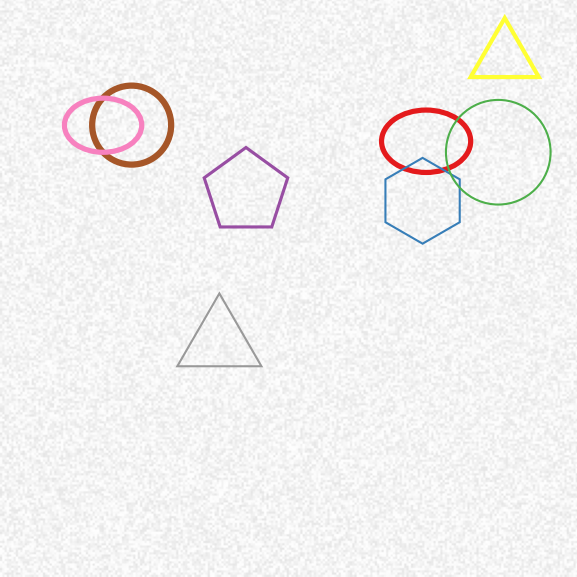[{"shape": "oval", "thickness": 2.5, "radius": 0.39, "center": [0.738, 0.755]}, {"shape": "hexagon", "thickness": 1, "radius": 0.37, "center": [0.732, 0.651]}, {"shape": "circle", "thickness": 1, "radius": 0.45, "center": [0.863, 0.736]}, {"shape": "pentagon", "thickness": 1.5, "radius": 0.38, "center": [0.426, 0.668]}, {"shape": "triangle", "thickness": 2, "radius": 0.34, "center": [0.874, 0.9]}, {"shape": "circle", "thickness": 3, "radius": 0.34, "center": [0.228, 0.783]}, {"shape": "oval", "thickness": 2.5, "radius": 0.33, "center": [0.178, 0.782]}, {"shape": "triangle", "thickness": 1, "radius": 0.42, "center": [0.38, 0.407]}]